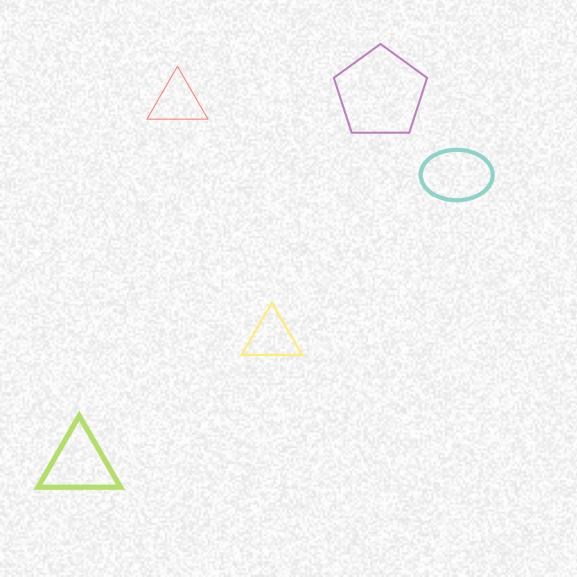[{"shape": "oval", "thickness": 2, "radius": 0.31, "center": [0.791, 0.696]}, {"shape": "triangle", "thickness": 0.5, "radius": 0.31, "center": [0.307, 0.823]}, {"shape": "triangle", "thickness": 2.5, "radius": 0.41, "center": [0.137, 0.197]}, {"shape": "pentagon", "thickness": 1, "radius": 0.42, "center": [0.659, 0.838]}, {"shape": "triangle", "thickness": 1, "radius": 0.3, "center": [0.471, 0.415]}]